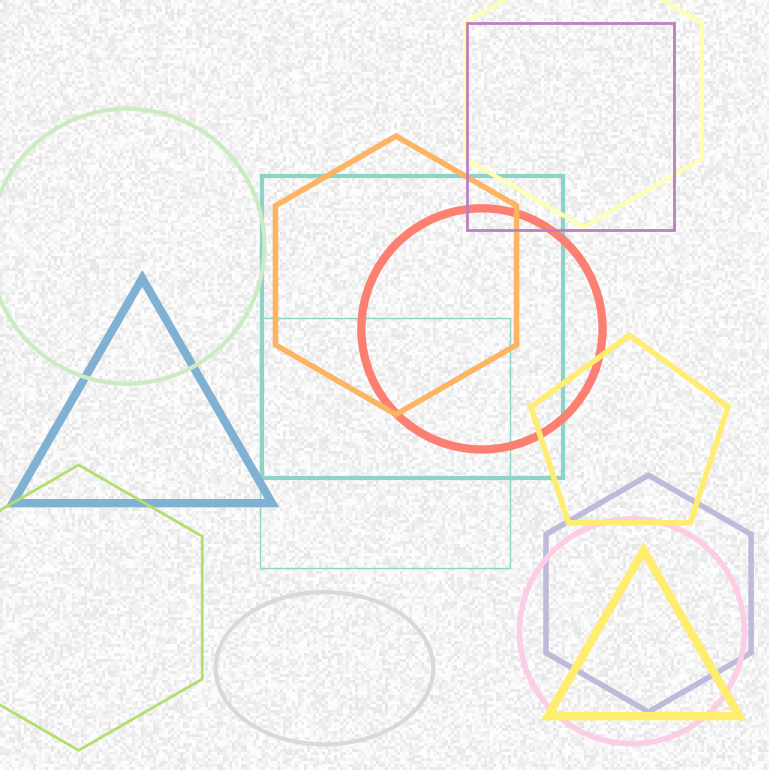[{"shape": "square", "thickness": 1.5, "radius": 0.98, "center": [0.536, 0.575]}, {"shape": "square", "thickness": 0.5, "radius": 0.81, "center": [0.5, 0.425]}, {"shape": "hexagon", "thickness": 1.5, "radius": 0.89, "center": [0.758, 0.882]}, {"shape": "hexagon", "thickness": 2, "radius": 0.77, "center": [0.842, 0.229]}, {"shape": "circle", "thickness": 3, "radius": 0.78, "center": [0.626, 0.573]}, {"shape": "triangle", "thickness": 3, "radius": 0.97, "center": [0.185, 0.444]}, {"shape": "hexagon", "thickness": 2, "radius": 0.9, "center": [0.514, 0.642]}, {"shape": "hexagon", "thickness": 1, "radius": 0.93, "center": [0.102, 0.211]}, {"shape": "circle", "thickness": 2, "radius": 0.73, "center": [0.821, 0.18]}, {"shape": "oval", "thickness": 1.5, "radius": 0.71, "center": [0.421, 0.132]}, {"shape": "square", "thickness": 1, "radius": 0.67, "center": [0.741, 0.836]}, {"shape": "circle", "thickness": 1.5, "radius": 0.89, "center": [0.165, 0.68]}, {"shape": "triangle", "thickness": 3, "radius": 0.72, "center": [0.836, 0.142]}, {"shape": "pentagon", "thickness": 2, "radius": 0.67, "center": [0.817, 0.43]}]